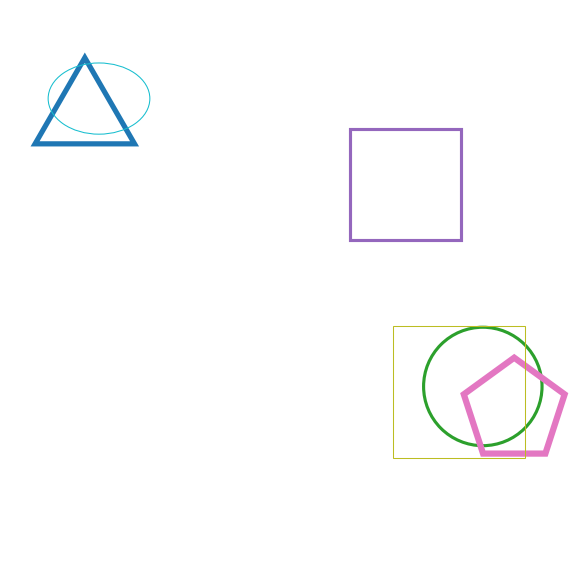[{"shape": "triangle", "thickness": 2.5, "radius": 0.5, "center": [0.147, 0.8]}, {"shape": "circle", "thickness": 1.5, "radius": 0.51, "center": [0.836, 0.33]}, {"shape": "square", "thickness": 1.5, "radius": 0.48, "center": [0.702, 0.679]}, {"shape": "pentagon", "thickness": 3, "radius": 0.46, "center": [0.89, 0.288]}, {"shape": "square", "thickness": 0.5, "radius": 0.57, "center": [0.795, 0.32]}, {"shape": "oval", "thickness": 0.5, "radius": 0.44, "center": [0.171, 0.828]}]